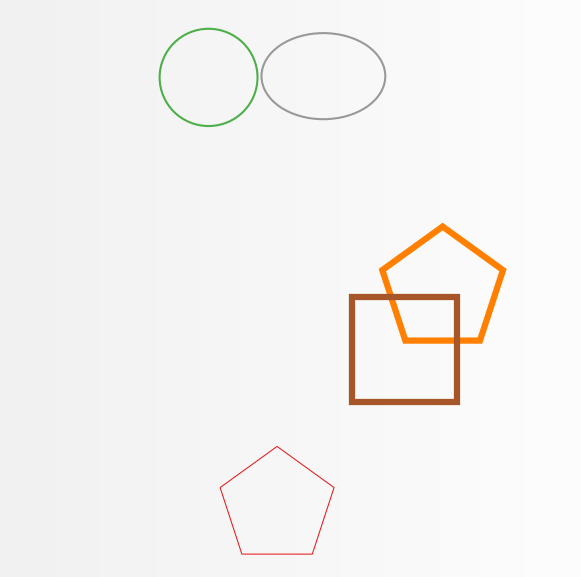[{"shape": "pentagon", "thickness": 0.5, "radius": 0.52, "center": [0.477, 0.123]}, {"shape": "circle", "thickness": 1, "radius": 0.42, "center": [0.359, 0.865]}, {"shape": "pentagon", "thickness": 3, "radius": 0.55, "center": [0.762, 0.498]}, {"shape": "square", "thickness": 3, "radius": 0.45, "center": [0.696, 0.394]}, {"shape": "oval", "thickness": 1, "radius": 0.53, "center": [0.556, 0.867]}]